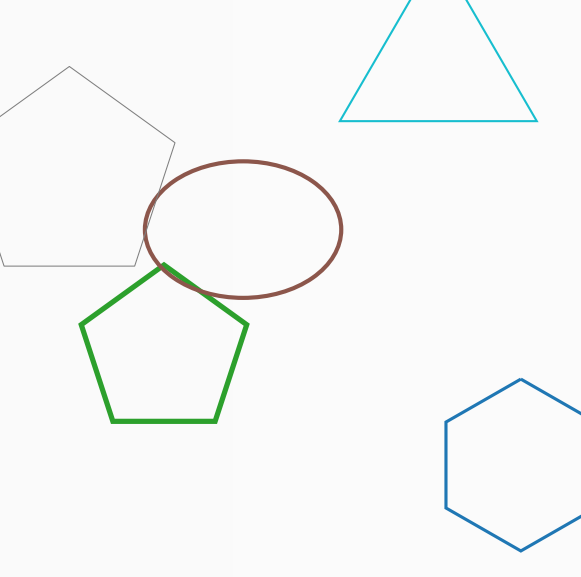[{"shape": "hexagon", "thickness": 1.5, "radius": 0.74, "center": [0.896, 0.194]}, {"shape": "pentagon", "thickness": 2.5, "radius": 0.75, "center": [0.282, 0.391]}, {"shape": "oval", "thickness": 2, "radius": 0.84, "center": [0.418, 0.602]}, {"shape": "pentagon", "thickness": 0.5, "radius": 0.96, "center": [0.119, 0.693]}, {"shape": "triangle", "thickness": 1, "radius": 0.98, "center": [0.754, 0.887]}]